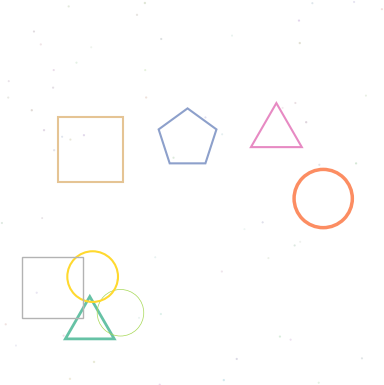[{"shape": "triangle", "thickness": 2, "radius": 0.37, "center": [0.233, 0.156]}, {"shape": "circle", "thickness": 2.5, "radius": 0.38, "center": [0.84, 0.484]}, {"shape": "pentagon", "thickness": 1.5, "radius": 0.39, "center": [0.487, 0.64]}, {"shape": "triangle", "thickness": 1.5, "radius": 0.38, "center": [0.718, 0.656]}, {"shape": "circle", "thickness": 0.5, "radius": 0.3, "center": [0.313, 0.188]}, {"shape": "circle", "thickness": 1.5, "radius": 0.33, "center": [0.241, 0.282]}, {"shape": "square", "thickness": 1.5, "radius": 0.42, "center": [0.236, 0.611]}, {"shape": "square", "thickness": 1, "radius": 0.4, "center": [0.135, 0.253]}]